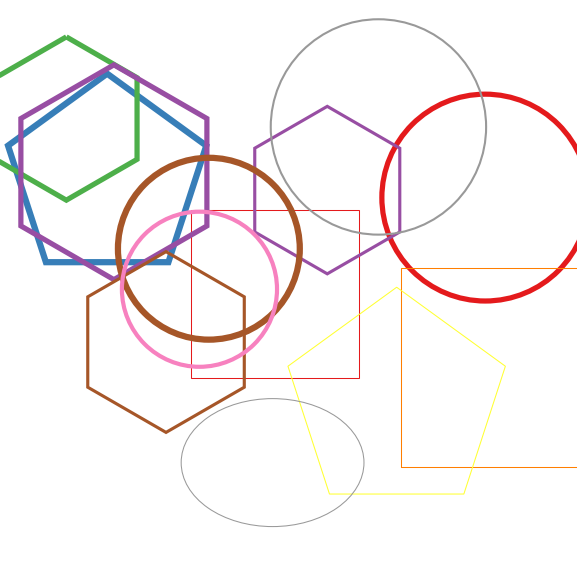[{"shape": "circle", "thickness": 2.5, "radius": 0.9, "center": [0.84, 0.657]}, {"shape": "square", "thickness": 0.5, "radius": 0.73, "center": [0.476, 0.49]}, {"shape": "pentagon", "thickness": 3, "radius": 0.9, "center": [0.186, 0.691]}, {"shape": "hexagon", "thickness": 2.5, "radius": 0.71, "center": [0.115, 0.794]}, {"shape": "hexagon", "thickness": 2.5, "radius": 0.93, "center": [0.197, 0.701]}, {"shape": "hexagon", "thickness": 1.5, "radius": 0.72, "center": [0.567, 0.67]}, {"shape": "square", "thickness": 0.5, "radius": 0.86, "center": [0.867, 0.362]}, {"shape": "pentagon", "thickness": 0.5, "radius": 0.99, "center": [0.687, 0.304]}, {"shape": "circle", "thickness": 3, "radius": 0.79, "center": [0.362, 0.568]}, {"shape": "hexagon", "thickness": 1.5, "radius": 0.78, "center": [0.287, 0.407]}, {"shape": "circle", "thickness": 2, "radius": 0.67, "center": [0.345, 0.498]}, {"shape": "circle", "thickness": 1, "radius": 0.93, "center": [0.655, 0.779]}, {"shape": "oval", "thickness": 0.5, "radius": 0.79, "center": [0.472, 0.198]}]